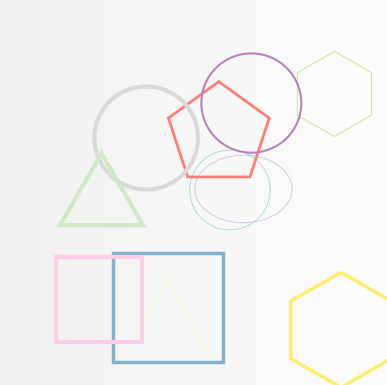[{"shape": "circle", "thickness": 0.5, "radius": 0.52, "center": [0.593, 0.507]}, {"shape": "triangle", "thickness": 0.5, "radius": 0.73, "center": [0.431, 0.126]}, {"shape": "oval", "thickness": 0.5, "radius": 0.63, "center": [0.628, 0.509]}, {"shape": "pentagon", "thickness": 2, "radius": 0.68, "center": [0.565, 0.651]}, {"shape": "square", "thickness": 2.5, "radius": 0.71, "center": [0.433, 0.202]}, {"shape": "hexagon", "thickness": 0.5, "radius": 0.55, "center": [0.863, 0.756]}, {"shape": "square", "thickness": 3, "radius": 0.55, "center": [0.256, 0.222]}, {"shape": "circle", "thickness": 3, "radius": 0.67, "center": [0.377, 0.642]}, {"shape": "circle", "thickness": 1.5, "radius": 0.64, "center": [0.649, 0.732]}, {"shape": "triangle", "thickness": 3, "radius": 0.62, "center": [0.262, 0.477]}, {"shape": "hexagon", "thickness": 2.5, "radius": 0.75, "center": [0.88, 0.143]}]